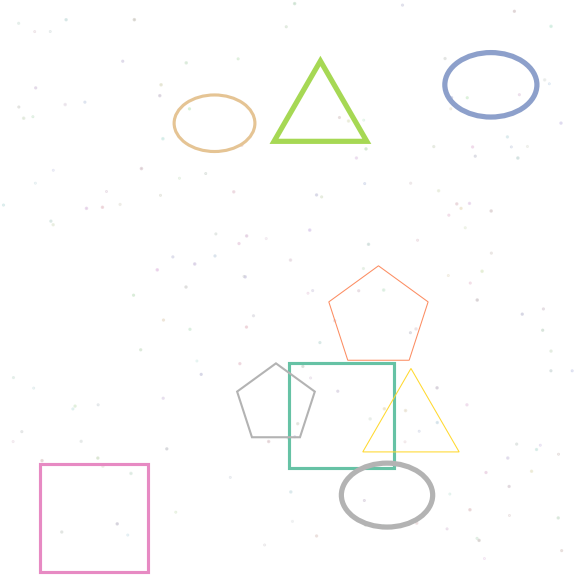[{"shape": "square", "thickness": 1.5, "radius": 0.45, "center": [0.591, 0.28]}, {"shape": "pentagon", "thickness": 0.5, "radius": 0.45, "center": [0.655, 0.448]}, {"shape": "oval", "thickness": 2.5, "radius": 0.4, "center": [0.85, 0.852]}, {"shape": "square", "thickness": 1.5, "radius": 0.47, "center": [0.162, 0.102]}, {"shape": "triangle", "thickness": 2.5, "radius": 0.46, "center": [0.555, 0.801]}, {"shape": "triangle", "thickness": 0.5, "radius": 0.48, "center": [0.712, 0.265]}, {"shape": "oval", "thickness": 1.5, "radius": 0.35, "center": [0.371, 0.786]}, {"shape": "oval", "thickness": 2.5, "radius": 0.4, "center": [0.67, 0.142]}, {"shape": "pentagon", "thickness": 1, "radius": 0.35, "center": [0.478, 0.299]}]